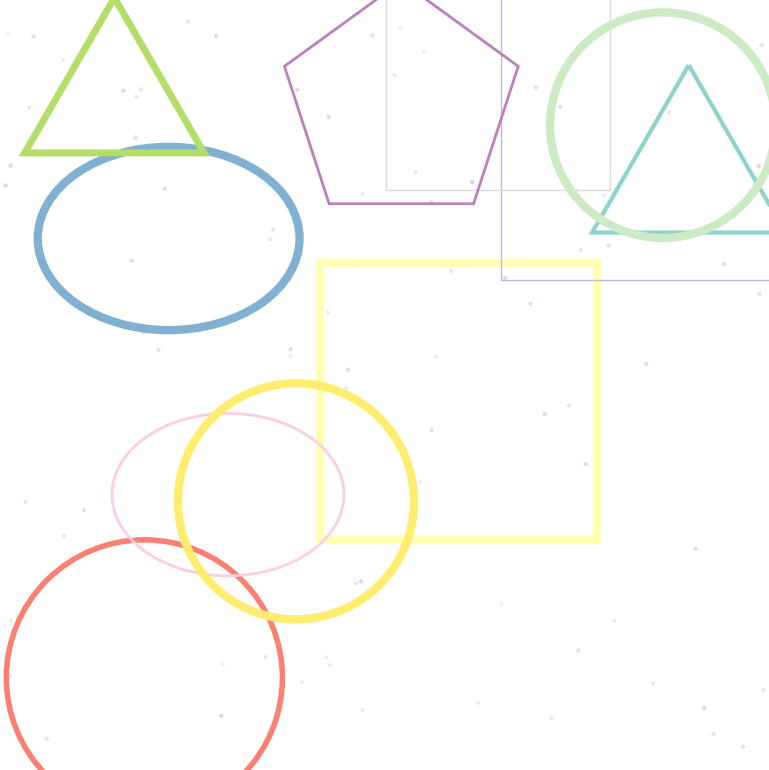[{"shape": "triangle", "thickness": 1.5, "radius": 0.72, "center": [0.895, 0.77]}, {"shape": "square", "thickness": 3, "radius": 0.9, "center": [0.595, 0.478]}, {"shape": "square", "thickness": 0.5, "radius": 0.93, "center": [0.836, 0.823]}, {"shape": "circle", "thickness": 2, "radius": 0.9, "center": [0.188, 0.12]}, {"shape": "oval", "thickness": 3, "radius": 0.85, "center": [0.219, 0.69]}, {"shape": "triangle", "thickness": 2.5, "radius": 0.67, "center": [0.149, 0.869]}, {"shape": "oval", "thickness": 1, "radius": 0.75, "center": [0.296, 0.358]}, {"shape": "square", "thickness": 0.5, "radius": 0.72, "center": [0.647, 0.898]}, {"shape": "pentagon", "thickness": 1, "radius": 0.8, "center": [0.521, 0.865]}, {"shape": "circle", "thickness": 3, "radius": 0.73, "center": [0.861, 0.837]}, {"shape": "circle", "thickness": 3, "radius": 0.77, "center": [0.384, 0.349]}]